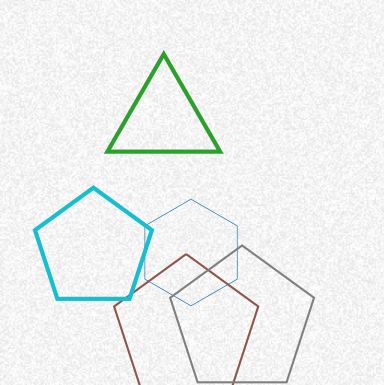[{"shape": "hexagon", "thickness": 0.5, "radius": 0.69, "center": [0.496, 0.344]}, {"shape": "triangle", "thickness": 3, "radius": 0.84, "center": [0.425, 0.691]}, {"shape": "pentagon", "thickness": 1.5, "radius": 0.98, "center": [0.484, 0.143]}, {"shape": "pentagon", "thickness": 1.5, "radius": 0.98, "center": [0.629, 0.166]}, {"shape": "pentagon", "thickness": 3, "radius": 0.8, "center": [0.243, 0.353]}]